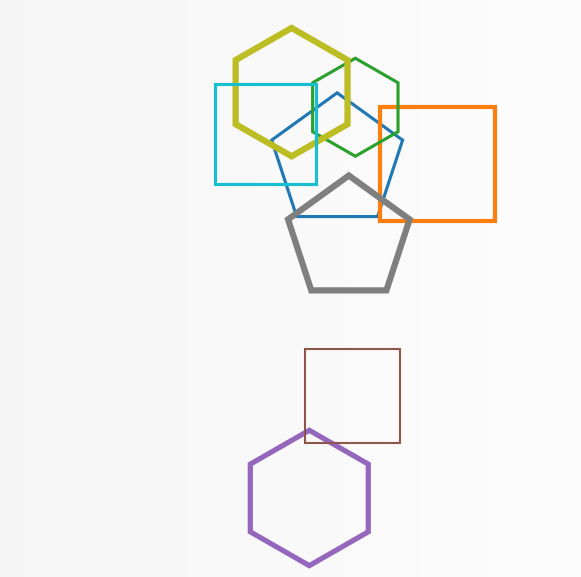[{"shape": "pentagon", "thickness": 1.5, "radius": 0.59, "center": [0.58, 0.72]}, {"shape": "square", "thickness": 2, "radius": 0.49, "center": [0.753, 0.715]}, {"shape": "hexagon", "thickness": 1.5, "radius": 0.42, "center": [0.611, 0.813]}, {"shape": "hexagon", "thickness": 2.5, "radius": 0.59, "center": [0.532, 0.137]}, {"shape": "square", "thickness": 1, "radius": 0.41, "center": [0.606, 0.314]}, {"shape": "pentagon", "thickness": 3, "radius": 0.55, "center": [0.6, 0.585]}, {"shape": "hexagon", "thickness": 3, "radius": 0.56, "center": [0.502, 0.84]}, {"shape": "square", "thickness": 1.5, "radius": 0.43, "center": [0.456, 0.767]}]